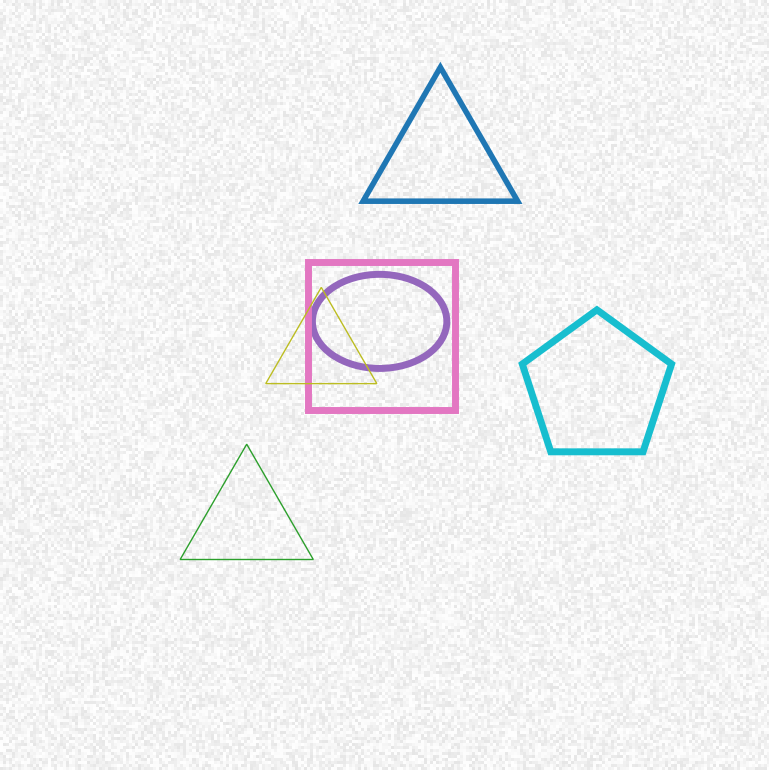[{"shape": "triangle", "thickness": 2, "radius": 0.58, "center": [0.572, 0.797]}, {"shape": "triangle", "thickness": 0.5, "radius": 0.5, "center": [0.32, 0.323]}, {"shape": "oval", "thickness": 2.5, "radius": 0.44, "center": [0.493, 0.583]}, {"shape": "square", "thickness": 2.5, "radius": 0.48, "center": [0.495, 0.564]}, {"shape": "triangle", "thickness": 0.5, "radius": 0.42, "center": [0.417, 0.543]}, {"shape": "pentagon", "thickness": 2.5, "radius": 0.51, "center": [0.775, 0.496]}]